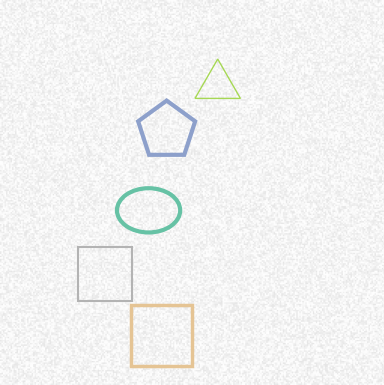[{"shape": "oval", "thickness": 3, "radius": 0.41, "center": [0.386, 0.454]}, {"shape": "pentagon", "thickness": 3, "radius": 0.39, "center": [0.433, 0.661]}, {"shape": "triangle", "thickness": 1, "radius": 0.34, "center": [0.565, 0.778]}, {"shape": "square", "thickness": 2.5, "radius": 0.39, "center": [0.42, 0.129]}, {"shape": "square", "thickness": 1.5, "radius": 0.35, "center": [0.274, 0.289]}]